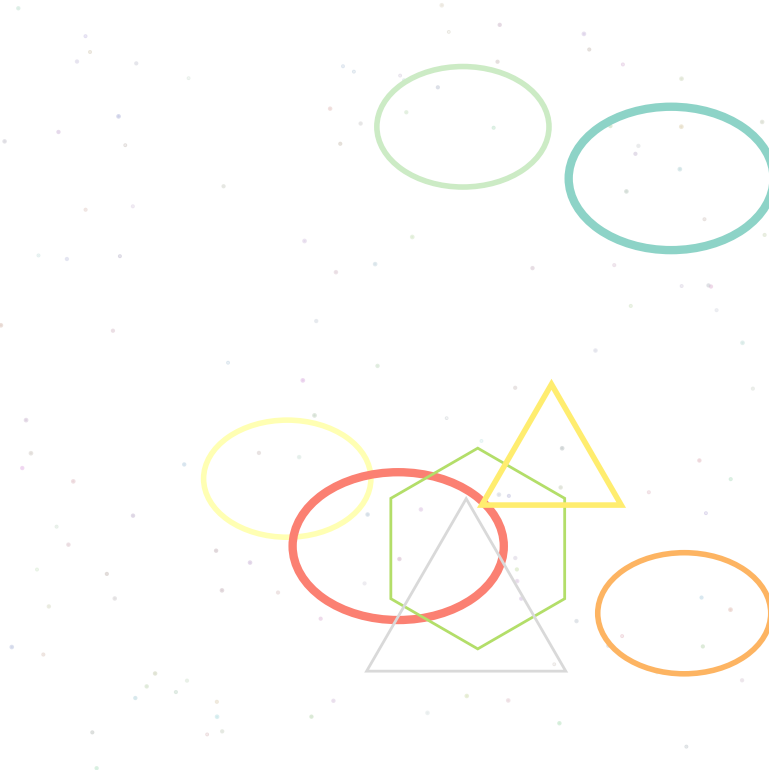[{"shape": "oval", "thickness": 3, "radius": 0.67, "center": [0.872, 0.768]}, {"shape": "oval", "thickness": 2, "radius": 0.54, "center": [0.373, 0.378]}, {"shape": "oval", "thickness": 3, "radius": 0.69, "center": [0.517, 0.291]}, {"shape": "oval", "thickness": 2, "radius": 0.56, "center": [0.889, 0.204]}, {"shape": "hexagon", "thickness": 1, "radius": 0.65, "center": [0.62, 0.288]}, {"shape": "triangle", "thickness": 1, "radius": 0.75, "center": [0.605, 0.203]}, {"shape": "oval", "thickness": 2, "radius": 0.56, "center": [0.601, 0.835]}, {"shape": "triangle", "thickness": 2, "radius": 0.52, "center": [0.716, 0.396]}]